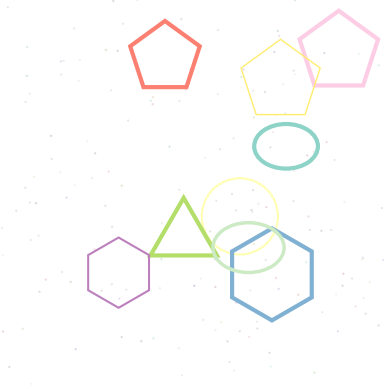[{"shape": "oval", "thickness": 3, "radius": 0.41, "center": [0.743, 0.62]}, {"shape": "circle", "thickness": 1.5, "radius": 0.49, "center": [0.623, 0.438]}, {"shape": "pentagon", "thickness": 3, "radius": 0.47, "center": [0.428, 0.851]}, {"shape": "hexagon", "thickness": 3, "radius": 0.6, "center": [0.706, 0.287]}, {"shape": "triangle", "thickness": 3, "radius": 0.5, "center": [0.477, 0.386]}, {"shape": "pentagon", "thickness": 3, "radius": 0.54, "center": [0.88, 0.865]}, {"shape": "hexagon", "thickness": 1.5, "radius": 0.46, "center": [0.308, 0.292]}, {"shape": "oval", "thickness": 2.5, "radius": 0.46, "center": [0.645, 0.357]}, {"shape": "pentagon", "thickness": 1, "radius": 0.54, "center": [0.729, 0.79]}]